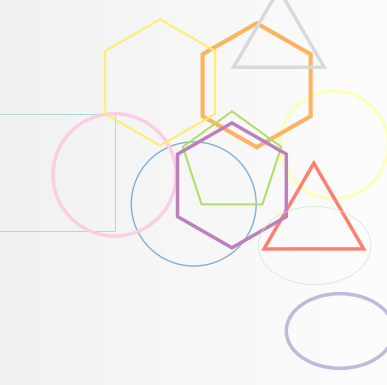[{"shape": "square", "thickness": 0.5, "radius": 0.76, "center": [0.143, 0.552]}, {"shape": "circle", "thickness": 2, "radius": 0.7, "center": [0.862, 0.624]}, {"shape": "oval", "thickness": 2.5, "radius": 0.69, "center": [0.877, 0.14]}, {"shape": "triangle", "thickness": 2.5, "radius": 0.74, "center": [0.81, 0.428]}, {"shape": "circle", "thickness": 1, "radius": 0.81, "center": [0.5, 0.47]}, {"shape": "hexagon", "thickness": 3, "radius": 0.8, "center": [0.662, 0.779]}, {"shape": "pentagon", "thickness": 1.5, "radius": 0.67, "center": [0.599, 0.577]}, {"shape": "circle", "thickness": 2.5, "radius": 0.79, "center": [0.296, 0.546]}, {"shape": "triangle", "thickness": 2.5, "radius": 0.67, "center": [0.72, 0.893]}, {"shape": "hexagon", "thickness": 2.5, "radius": 0.81, "center": [0.599, 0.519]}, {"shape": "oval", "thickness": 0.5, "radius": 0.73, "center": [0.812, 0.362]}, {"shape": "hexagon", "thickness": 1.5, "radius": 0.82, "center": [0.413, 0.786]}]